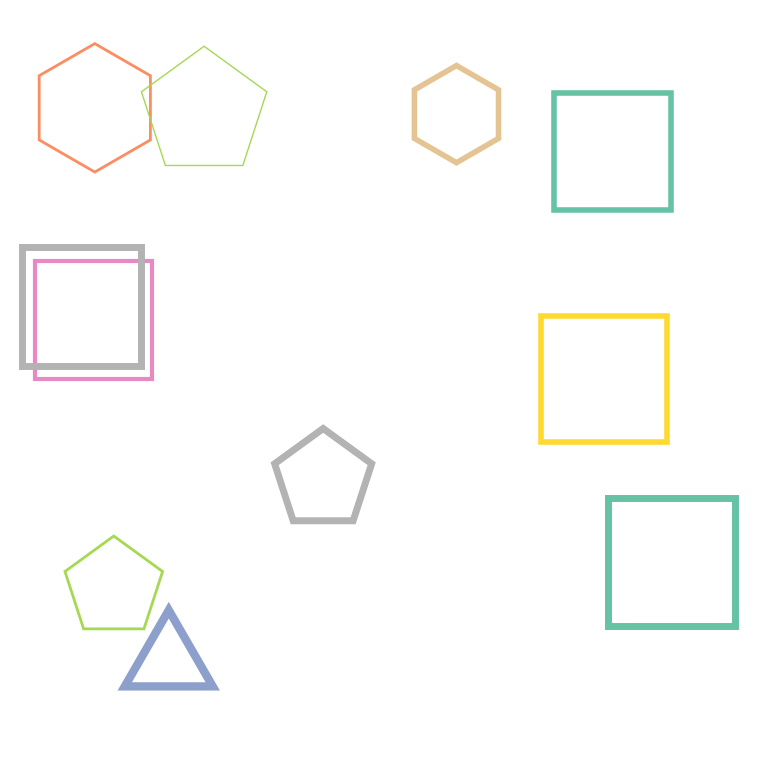[{"shape": "square", "thickness": 2, "radius": 0.38, "center": [0.796, 0.803]}, {"shape": "square", "thickness": 2.5, "radius": 0.41, "center": [0.872, 0.27]}, {"shape": "hexagon", "thickness": 1, "radius": 0.42, "center": [0.123, 0.86]}, {"shape": "triangle", "thickness": 3, "radius": 0.33, "center": [0.219, 0.142]}, {"shape": "square", "thickness": 1.5, "radius": 0.38, "center": [0.122, 0.584]}, {"shape": "pentagon", "thickness": 0.5, "radius": 0.43, "center": [0.265, 0.854]}, {"shape": "pentagon", "thickness": 1, "radius": 0.33, "center": [0.148, 0.237]}, {"shape": "square", "thickness": 2, "radius": 0.41, "center": [0.785, 0.508]}, {"shape": "hexagon", "thickness": 2, "radius": 0.32, "center": [0.593, 0.852]}, {"shape": "square", "thickness": 2.5, "radius": 0.38, "center": [0.106, 0.602]}, {"shape": "pentagon", "thickness": 2.5, "radius": 0.33, "center": [0.42, 0.377]}]